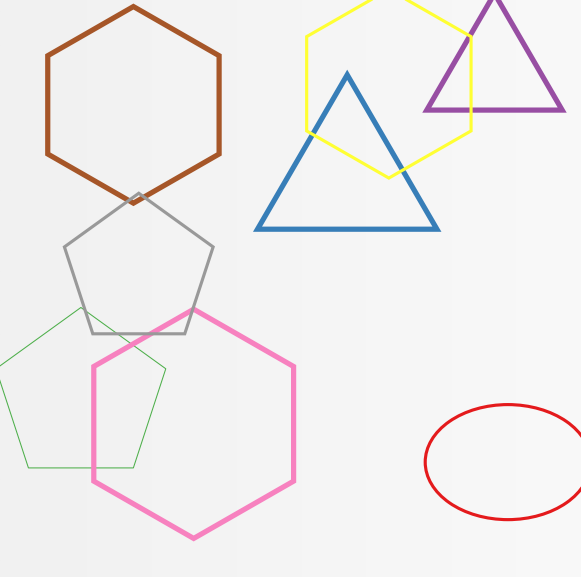[{"shape": "oval", "thickness": 1.5, "radius": 0.71, "center": [0.874, 0.199]}, {"shape": "triangle", "thickness": 2.5, "radius": 0.89, "center": [0.597, 0.691]}, {"shape": "pentagon", "thickness": 0.5, "radius": 0.77, "center": [0.139, 0.313]}, {"shape": "triangle", "thickness": 2.5, "radius": 0.67, "center": [0.851, 0.876]}, {"shape": "hexagon", "thickness": 1.5, "radius": 0.82, "center": [0.669, 0.854]}, {"shape": "hexagon", "thickness": 2.5, "radius": 0.85, "center": [0.23, 0.818]}, {"shape": "hexagon", "thickness": 2.5, "radius": 0.99, "center": [0.333, 0.265]}, {"shape": "pentagon", "thickness": 1.5, "radius": 0.67, "center": [0.239, 0.53]}]